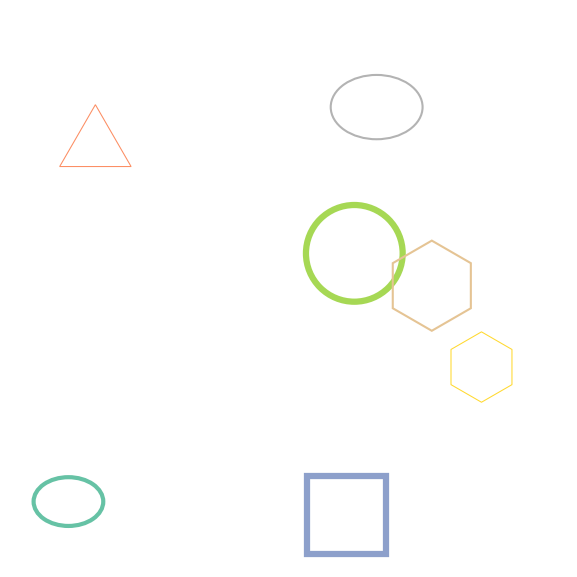[{"shape": "oval", "thickness": 2, "radius": 0.3, "center": [0.119, 0.131]}, {"shape": "triangle", "thickness": 0.5, "radius": 0.36, "center": [0.165, 0.746]}, {"shape": "square", "thickness": 3, "radius": 0.34, "center": [0.6, 0.107]}, {"shape": "circle", "thickness": 3, "radius": 0.42, "center": [0.614, 0.56]}, {"shape": "hexagon", "thickness": 0.5, "radius": 0.3, "center": [0.834, 0.364]}, {"shape": "hexagon", "thickness": 1, "radius": 0.39, "center": [0.748, 0.504]}, {"shape": "oval", "thickness": 1, "radius": 0.4, "center": [0.652, 0.814]}]